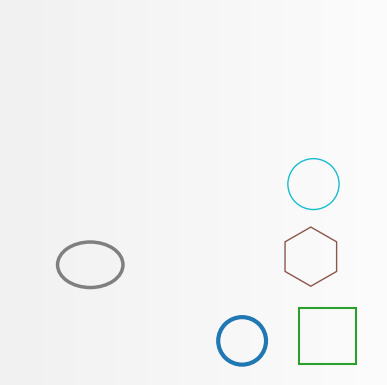[{"shape": "circle", "thickness": 3, "radius": 0.31, "center": [0.625, 0.115]}, {"shape": "square", "thickness": 1.5, "radius": 0.36, "center": [0.845, 0.126]}, {"shape": "hexagon", "thickness": 1, "radius": 0.38, "center": [0.802, 0.333]}, {"shape": "oval", "thickness": 2.5, "radius": 0.42, "center": [0.233, 0.312]}, {"shape": "circle", "thickness": 1, "radius": 0.33, "center": [0.809, 0.522]}]